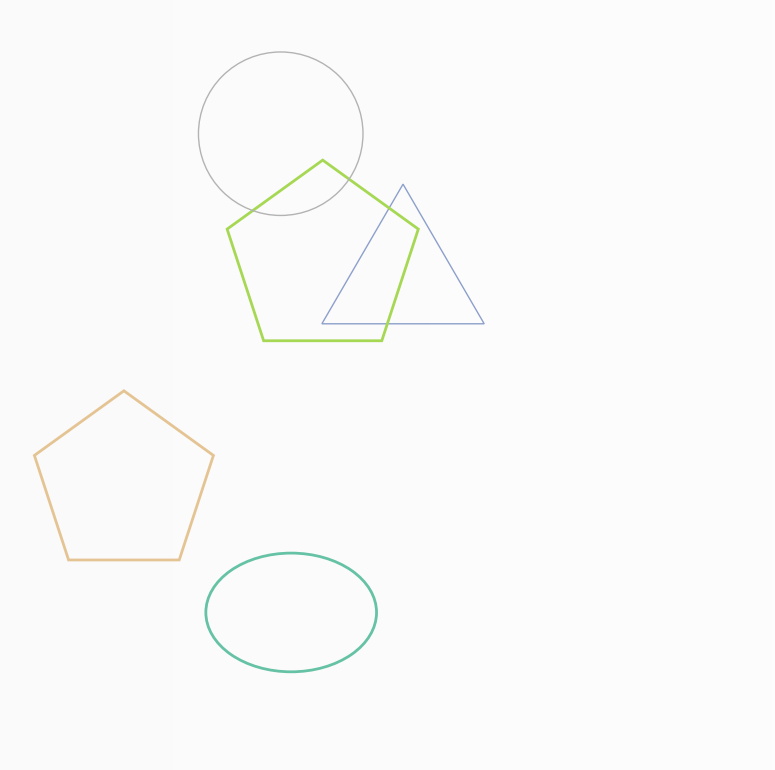[{"shape": "oval", "thickness": 1, "radius": 0.55, "center": [0.376, 0.205]}, {"shape": "triangle", "thickness": 0.5, "radius": 0.6, "center": [0.52, 0.64]}, {"shape": "pentagon", "thickness": 1, "radius": 0.65, "center": [0.416, 0.662]}, {"shape": "pentagon", "thickness": 1, "radius": 0.61, "center": [0.16, 0.371]}, {"shape": "circle", "thickness": 0.5, "radius": 0.53, "center": [0.362, 0.826]}]